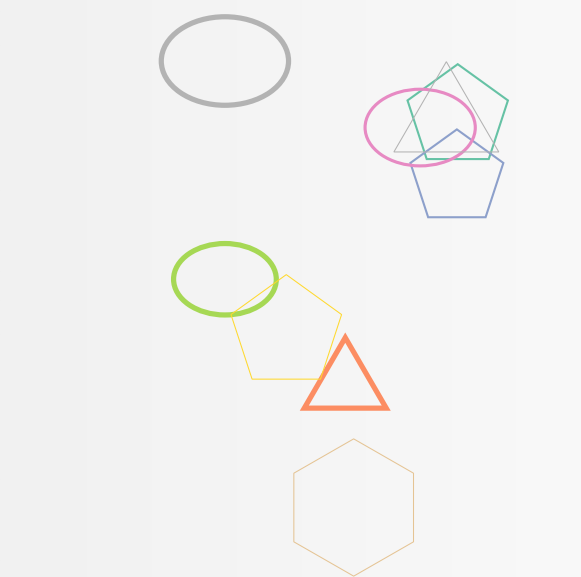[{"shape": "pentagon", "thickness": 1, "radius": 0.45, "center": [0.787, 0.797]}, {"shape": "triangle", "thickness": 2.5, "radius": 0.41, "center": [0.594, 0.333]}, {"shape": "pentagon", "thickness": 1, "radius": 0.42, "center": [0.786, 0.691]}, {"shape": "oval", "thickness": 1.5, "radius": 0.47, "center": [0.723, 0.778]}, {"shape": "oval", "thickness": 2.5, "radius": 0.44, "center": [0.387, 0.516]}, {"shape": "pentagon", "thickness": 0.5, "radius": 0.5, "center": [0.493, 0.424]}, {"shape": "hexagon", "thickness": 0.5, "radius": 0.59, "center": [0.608, 0.12]}, {"shape": "triangle", "thickness": 0.5, "radius": 0.52, "center": [0.768, 0.788]}, {"shape": "oval", "thickness": 2.5, "radius": 0.55, "center": [0.387, 0.893]}]